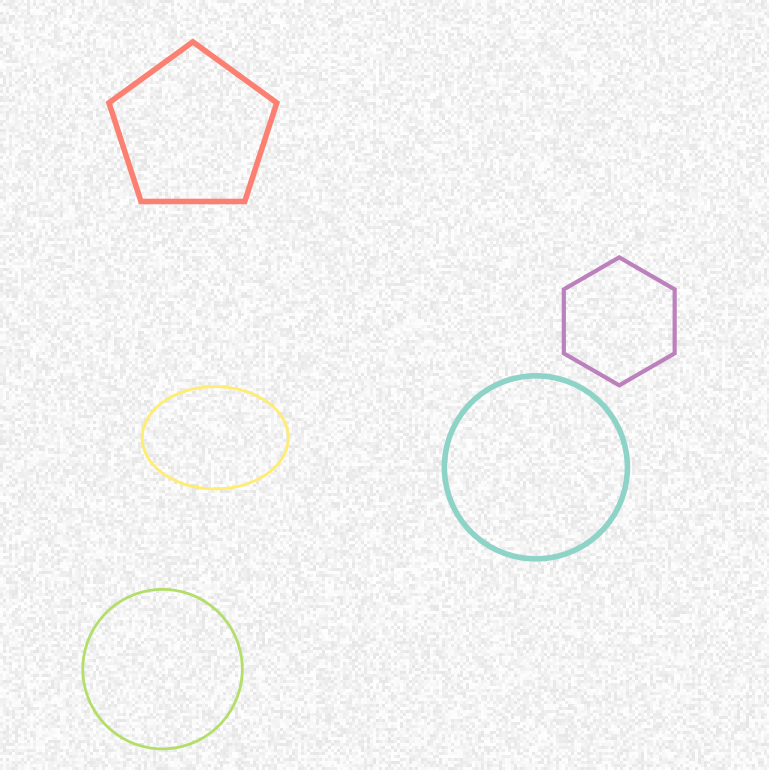[{"shape": "circle", "thickness": 2, "radius": 0.59, "center": [0.696, 0.393]}, {"shape": "pentagon", "thickness": 2, "radius": 0.57, "center": [0.25, 0.831]}, {"shape": "circle", "thickness": 1, "radius": 0.52, "center": [0.211, 0.131]}, {"shape": "hexagon", "thickness": 1.5, "radius": 0.42, "center": [0.804, 0.583]}, {"shape": "oval", "thickness": 1, "radius": 0.47, "center": [0.279, 0.431]}]